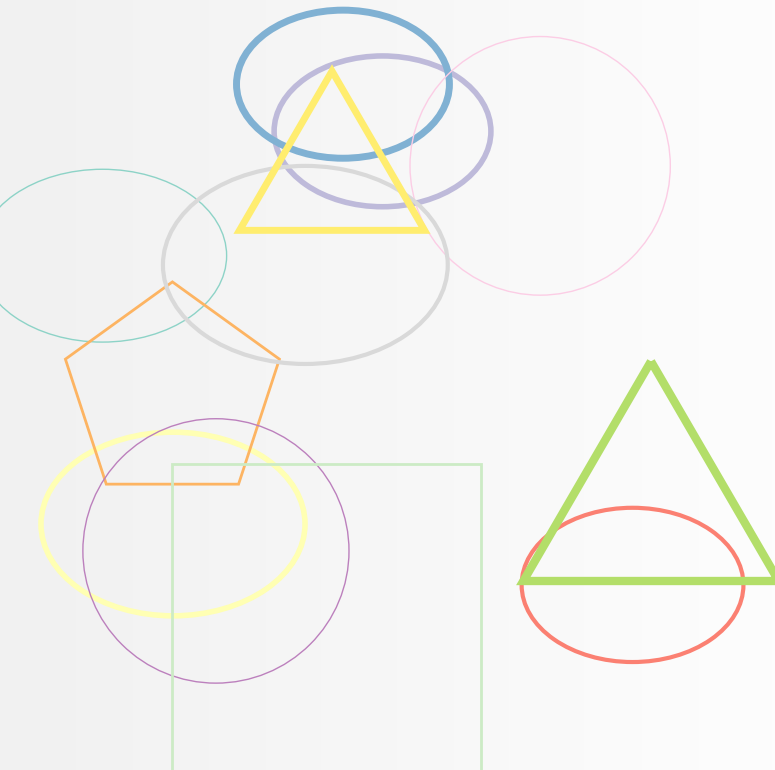[{"shape": "oval", "thickness": 0.5, "radius": 0.8, "center": [0.132, 0.668]}, {"shape": "oval", "thickness": 2, "radius": 0.85, "center": [0.223, 0.319]}, {"shape": "oval", "thickness": 2, "radius": 0.7, "center": [0.494, 0.829]}, {"shape": "oval", "thickness": 1.5, "radius": 0.72, "center": [0.816, 0.24]}, {"shape": "oval", "thickness": 2.5, "radius": 0.69, "center": [0.443, 0.891]}, {"shape": "pentagon", "thickness": 1, "radius": 0.73, "center": [0.222, 0.489]}, {"shape": "triangle", "thickness": 3, "radius": 0.95, "center": [0.84, 0.341]}, {"shape": "circle", "thickness": 0.5, "radius": 0.84, "center": [0.697, 0.785]}, {"shape": "oval", "thickness": 1.5, "radius": 0.92, "center": [0.394, 0.656]}, {"shape": "circle", "thickness": 0.5, "radius": 0.86, "center": [0.279, 0.285]}, {"shape": "square", "thickness": 1, "radius": 1.0, "center": [0.421, 0.198]}, {"shape": "triangle", "thickness": 2.5, "radius": 0.69, "center": [0.428, 0.77]}]